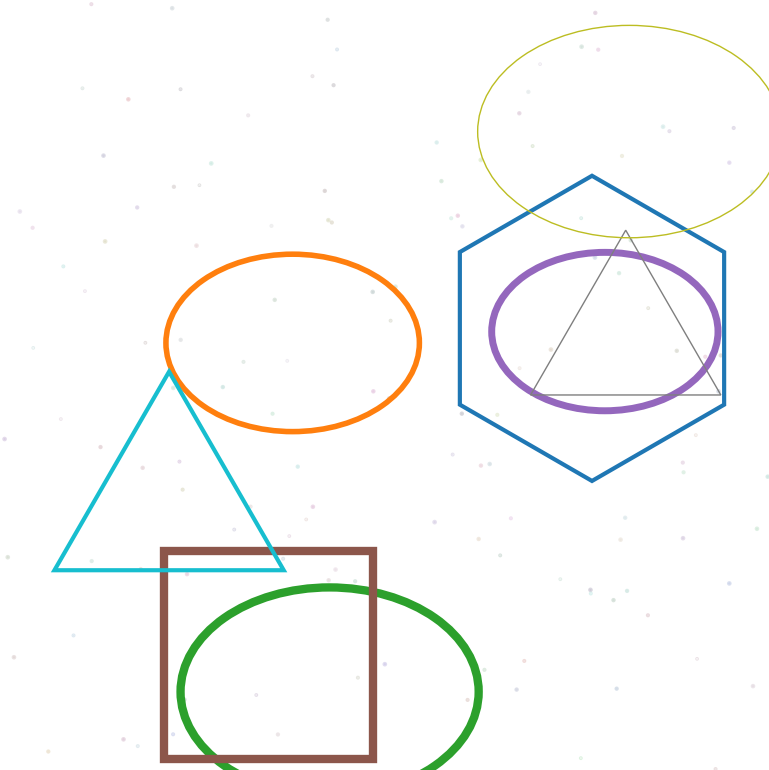[{"shape": "hexagon", "thickness": 1.5, "radius": 0.99, "center": [0.769, 0.574]}, {"shape": "oval", "thickness": 2, "radius": 0.82, "center": [0.38, 0.555]}, {"shape": "oval", "thickness": 3, "radius": 0.97, "center": [0.428, 0.102]}, {"shape": "oval", "thickness": 2.5, "radius": 0.73, "center": [0.786, 0.569]}, {"shape": "square", "thickness": 3, "radius": 0.68, "center": [0.349, 0.149]}, {"shape": "triangle", "thickness": 0.5, "radius": 0.71, "center": [0.813, 0.558]}, {"shape": "oval", "thickness": 0.5, "radius": 0.99, "center": [0.817, 0.829]}, {"shape": "triangle", "thickness": 1.5, "radius": 0.86, "center": [0.22, 0.345]}]